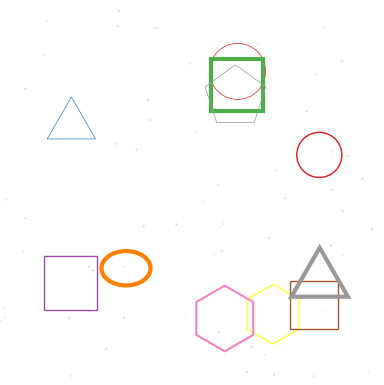[{"shape": "circle", "thickness": 1, "radius": 0.29, "center": [0.829, 0.598]}, {"shape": "circle", "thickness": 0.5, "radius": 0.36, "center": [0.617, 0.815]}, {"shape": "triangle", "thickness": 0.5, "radius": 0.36, "center": [0.185, 0.675]}, {"shape": "square", "thickness": 3, "radius": 0.33, "center": [0.615, 0.779]}, {"shape": "square", "thickness": 1, "radius": 0.35, "center": [0.183, 0.265]}, {"shape": "oval", "thickness": 3, "radius": 0.32, "center": [0.327, 0.303]}, {"shape": "hexagon", "thickness": 1, "radius": 0.39, "center": [0.709, 0.184]}, {"shape": "square", "thickness": 1, "radius": 0.31, "center": [0.815, 0.208]}, {"shape": "hexagon", "thickness": 1.5, "radius": 0.43, "center": [0.584, 0.173]}, {"shape": "pentagon", "thickness": 0.5, "radius": 0.41, "center": [0.611, 0.749]}, {"shape": "triangle", "thickness": 3, "radius": 0.42, "center": [0.83, 0.272]}]